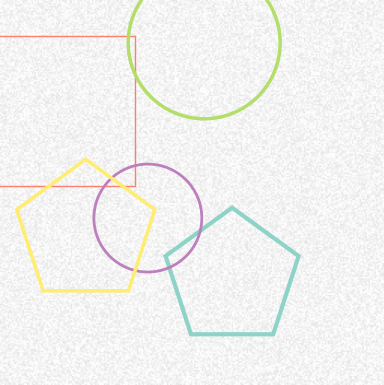[{"shape": "pentagon", "thickness": 3, "radius": 0.91, "center": [0.603, 0.279]}, {"shape": "square", "thickness": 1, "radius": 0.97, "center": [0.156, 0.712]}, {"shape": "circle", "thickness": 2.5, "radius": 0.99, "center": [0.53, 0.889]}, {"shape": "circle", "thickness": 2, "radius": 0.7, "center": [0.384, 0.434]}, {"shape": "pentagon", "thickness": 2.5, "radius": 0.94, "center": [0.223, 0.397]}]